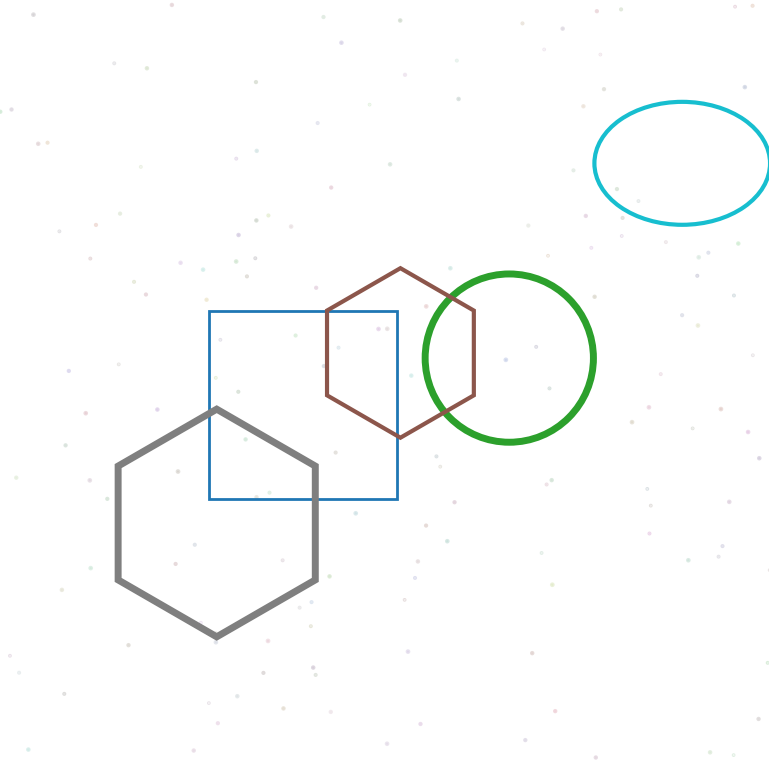[{"shape": "square", "thickness": 1, "radius": 0.61, "center": [0.394, 0.474]}, {"shape": "circle", "thickness": 2.5, "radius": 0.55, "center": [0.661, 0.535]}, {"shape": "hexagon", "thickness": 1.5, "radius": 0.55, "center": [0.52, 0.542]}, {"shape": "hexagon", "thickness": 2.5, "radius": 0.74, "center": [0.281, 0.321]}, {"shape": "oval", "thickness": 1.5, "radius": 0.57, "center": [0.886, 0.788]}]